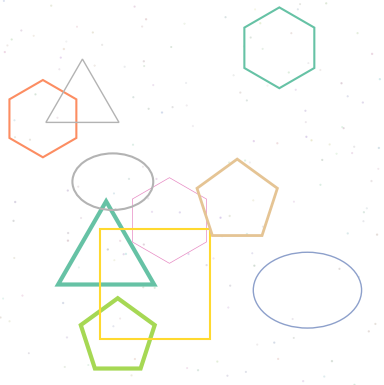[{"shape": "triangle", "thickness": 3, "radius": 0.72, "center": [0.276, 0.333]}, {"shape": "hexagon", "thickness": 1.5, "radius": 0.52, "center": [0.726, 0.876]}, {"shape": "hexagon", "thickness": 1.5, "radius": 0.5, "center": [0.111, 0.692]}, {"shape": "oval", "thickness": 1, "radius": 0.7, "center": [0.799, 0.246]}, {"shape": "hexagon", "thickness": 0.5, "radius": 0.56, "center": [0.44, 0.427]}, {"shape": "pentagon", "thickness": 3, "radius": 0.5, "center": [0.306, 0.124]}, {"shape": "square", "thickness": 1.5, "radius": 0.71, "center": [0.403, 0.262]}, {"shape": "pentagon", "thickness": 2, "radius": 0.55, "center": [0.616, 0.477]}, {"shape": "triangle", "thickness": 1, "radius": 0.55, "center": [0.214, 0.737]}, {"shape": "oval", "thickness": 1.5, "radius": 0.52, "center": [0.293, 0.528]}]